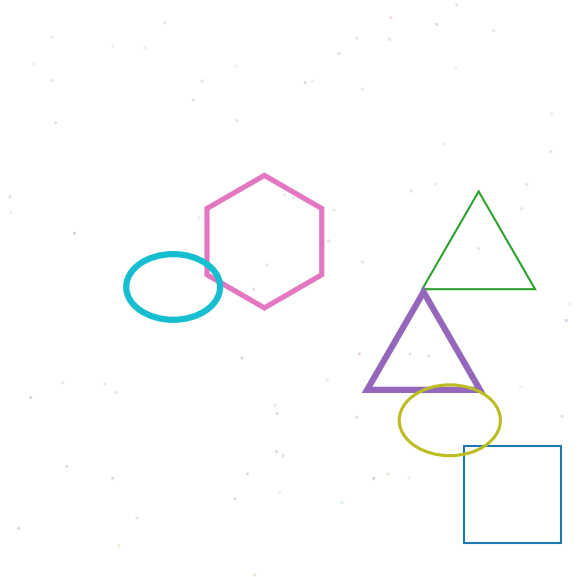[{"shape": "square", "thickness": 1, "radius": 0.42, "center": [0.888, 0.142]}, {"shape": "triangle", "thickness": 1, "radius": 0.56, "center": [0.829, 0.555]}, {"shape": "triangle", "thickness": 3, "radius": 0.56, "center": [0.733, 0.38]}, {"shape": "hexagon", "thickness": 2.5, "radius": 0.57, "center": [0.458, 0.581]}, {"shape": "oval", "thickness": 1.5, "radius": 0.44, "center": [0.779, 0.271]}, {"shape": "oval", "thickness": 3, "radius": 0.41, "center": [0.3, 0.502]}]